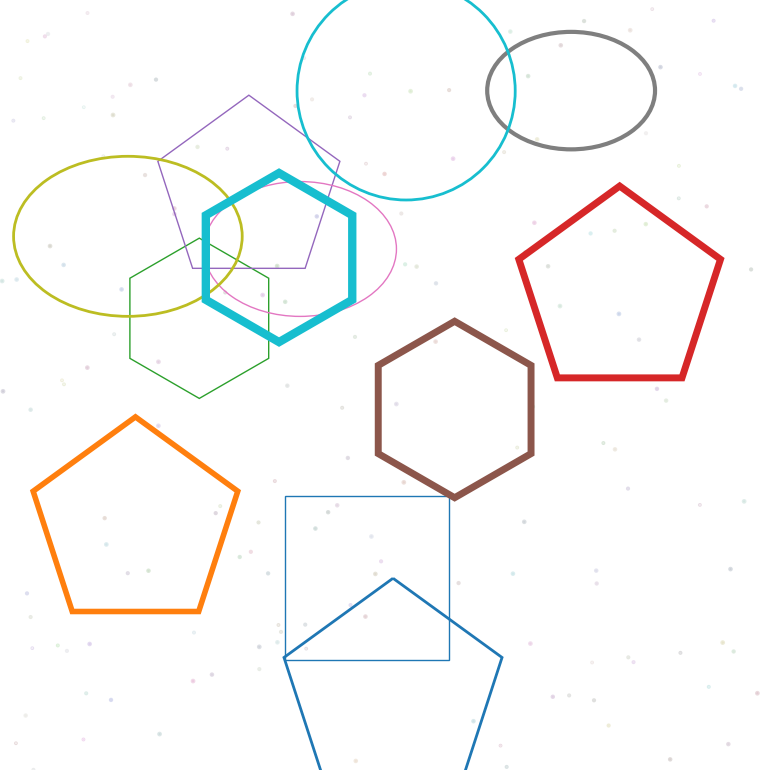[{"shape": "pentagon", "thickness": 1, "radius": 0.74, "center": [0.51, 0.1]}, {"shape": "square", "thickness": 0.5, "radius": 0.53, "center": [0.477, 0.25]}, {"shape": "pentagon", "thickness": 2, "radius": 0.7, "center": [0.176, 0.319]}, {"shape": "hexagon", "thickness": 0.5, "radius": 0.52, "center": [0.259, 0.587]}, {"shape": "pentagon", "thickness": 2.5, "radius": 0.69, "center": [0.805, 0.621]}, {"shape": "pentagon", "thickness": 0.5, "radius": 0.62, "center": [0.323, 0.752]}, {"shape": "hexagon", "thickness": 2.5, "radius": 0.57, "center": [0.59, 0.468]}, {"shape": "oval", "thickness": 0.5, "radius": 0.63, "center": [0.39, 0.677]}, {"shape": "oval", "thickness": 1.5, "radius": 0.54, "center": [0.742, 0.882]}, {"shape": "oval", "thickness": 1, "radius": 0.74, "center": [0.166, 0.693]}, {"shape": "circle", "thickness": 1, "radius": 0.71, "center": [0.527, 0.882]}, {"shape": "hexagon", "thickness": 3, "radius": 0.55, "center": [0.362, 0.666]}]